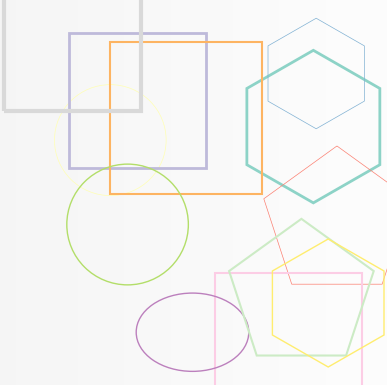[{"shape": "hexagon", "thickness": 2, "radius": 0.99, "center": [0.809, 0.671]}, {"shape": "circle", "thickness": 0.5, "radius": 0.72, "center": [0.285, 0.636]}, {"shape": "square", "thickness": 2, "radius": 0.88, "center": [0.355, 0.739]}, {"shape": "pentagon", "thickness": 0.5, "radius": 0.99, "center": [0.87, 0.422]}, {"shape": "hexagon", "thickness": 0.5, "radius": 0.72, "center": [0.816, 0.809]}, {"shape": "square", "thickness": 1.5, "radius": 0.98, "center": [0.48, 0.694]}, {"shape": "circle", "thickness": 1, "radius": 0.78, "center": [0.329, 0.417]}, {"shape": "square", "thickness": 1.5, "radius": 0.94, "center": [0.744, 0.101]}, {"shape": "square", "thickness": 3, "radius": 0.88, "center": [0.187, 0.889]}, {"shape": "oval", "thickness": 1, "radius": 0.73, "center": [0.497, 0.137]}, {"shape": "pentagon", "thickness": 1.5, "radius": 0.98, "center": [0.778, 0.235]}, {"shape": "hexagon", "thickness": 1, "radius": 0.83, "center": [0.847, 0.213]}]